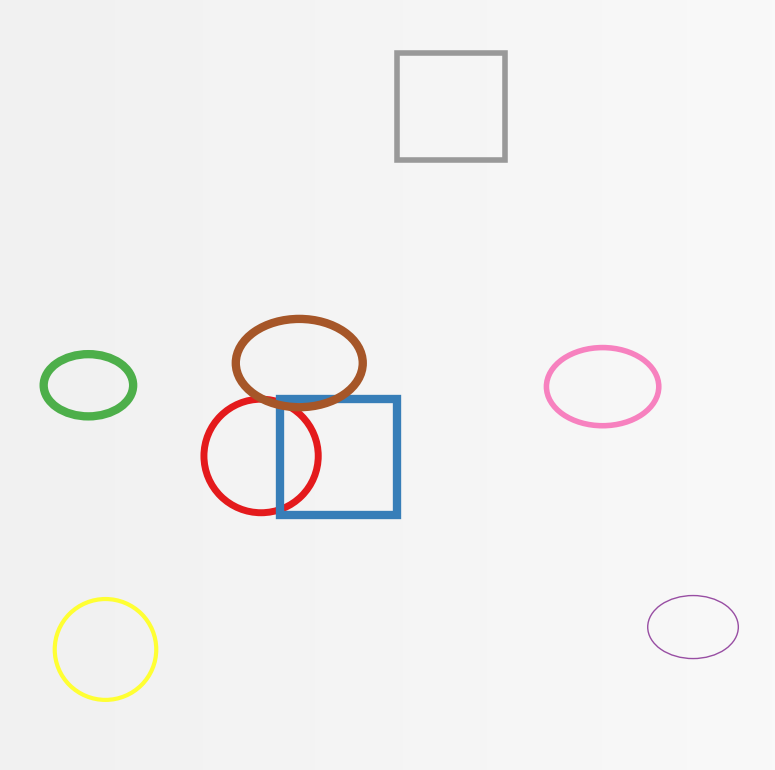[{"shape": "circle", "thickness": 2.5, "radius": 0.37, "center": [0.337, 0.408]}, {"shape": "square", "thickness": 3, "radius": 0.38, "center": [0.437, 0.406]}, {"shape": "oval", "thickness": 3, "radius": 0.29, "center": [0.114, 0.5]}, {"shape": "oval", "thickness": 0.5, "radius": 0.29, "center": [0.894, 0.186]}, {"shape": "circle", "thickness": 1.5, "radius": 0.33, "center": [0.136, 0.157]}, {"shape": "oval", "thickness": 3, "radius": 0.41, "center": [0.386, 0.528]}, {"shape": "oval", "thickness": 2, "radius": 0.36, "center": [0.778, 0.498]}, {"shape": "square", "thickness": 2, "radius": 0.35, "center": [0.582, 0.862]}]